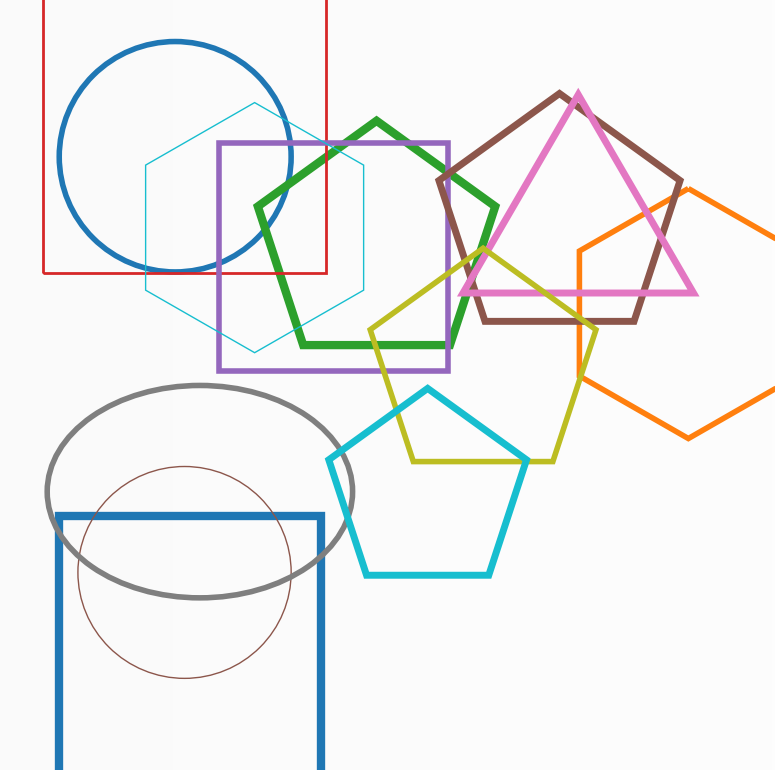[{"shape": "square", "thickness": 3, "radius": 0.85, "center": [0.245, 0.161]}, {"shape": "circle", "thickness": 2, "radius": 0.75, "center": [0.226, 0.796]}, {"shape": "hexagon", "thickness": 2, "radius": 0.81, "center": [0.888, 0.593]}, {"shape": "pentagon", "thickness": 3, "radius": 0.81, "center": [0.486, 0.682]}, {"shape": "square", "thickness": 1, "radius": 0.91, "center": [0.238, 0.828]}, {"shape": "square", "thickness": 2, "radius": 0.74, "center": [0.43, 0.666]}, {"shape": "circle", "thickness": 0.5, "radius": 0.69, "center": [0.238, 0.257]}, {"shape": "pentagon", "thickness": 2.5, "radius": 0.82, "center": [0.722, 0.715]}, {"shape": "triangle", "thickness": 2.5, "radius": 0.86, "center": [0.746, 0.705]}, {"shape": "oval", "thickness": 2, "radius": 0.99, "center": [0.258, 0.361]}, {"shape": "pentagon", "thickness": 2, "radius": 0.77, "center": [0.623, 0.524]}, {"shape": "hexagon", "thickness": 0.5, "radius": 0.81, "center": [0.329, 0.704]}, {"shape": "pentagon", "thickness": 2.5, "radius": 0.67, "center": [0.552, 0.361]}]